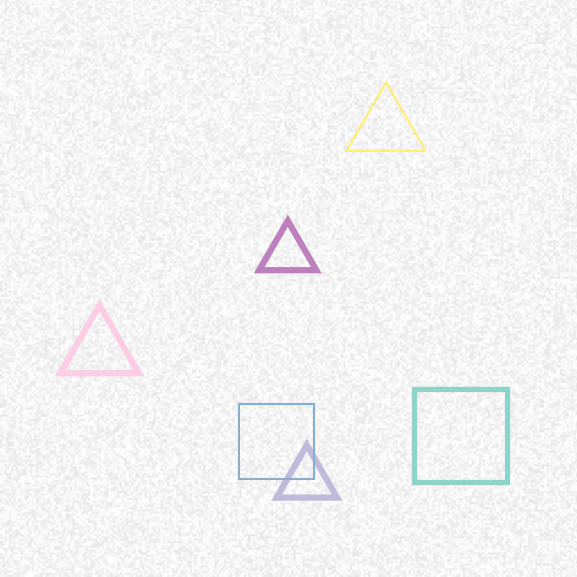[{"shape": "square", "thickness": 2.5, "radius": 0.4, "center": [0.797, 0.244]}, {"shape": "triangle", "thickness": 3, "radius": 0.3, "center": [0.531, 0.168]}, {"shape": "square", "thickness": 1, "radius": 0.33, "center": [0.479, 0.234]}, {"shape": "triangle", "thickness": 3, "radius": 0.39, "center": [0.172, 0.392]}, {"shape": "triangle", "thickness": 3, "radius": 0.29, "center": [0.498, 0.56]}, {"shape": "triangle", "thickness": 1, "radius": 0.39, "center": [0.669, 0.778]}]